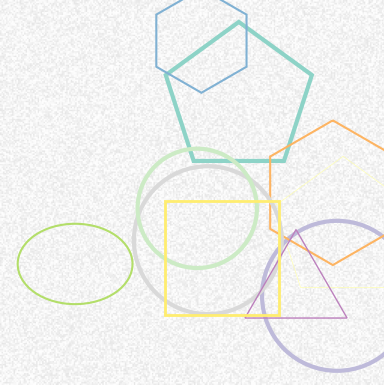[{"shape": "pentagon", "thickness": 3, "radius": 1.0, "center": [0.62, 0.743]}, {"shape": "pentagon", "thickness": 0.5, "radius": 0.94, "center": [0.891, 0.406]}, {"shape": "circle", "thickness": 3, "radius": 0.97, "center": [0.875, 0.232]}, {"shape": "hexagon", "thickness": 1.5, "radius": 0.68, "center": [0.523, 0.894]}, {"shape": "hexagon", "thickness": 1.5, "radius": 0.94, "center": [0.864, 0.499]}, {"shape": "oval", "thickness": 1.5, "radius": 0.75, "center": [0.195, 0.314]}, {"shape": "circle", "thickness": 3, "radius": 0.96, "center": [0.54, 0.376]}, {"shape": "triangle", "thickness": 1, "radius": 0.77, "center": [0.769, 0.25]}, {"shape": "circle", "thickness": 3, "radius": 0.77, "center": [0.512, 0.459]}, {"shape": "square", "thickness": 2, "radius": 0.74, "center": [0.577, 0.329]}]